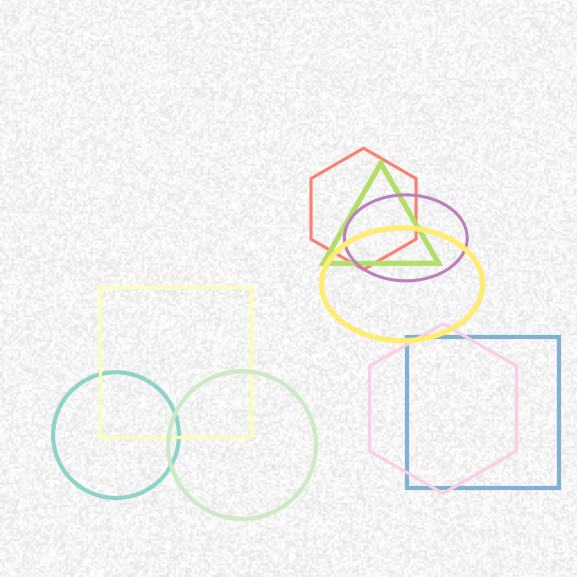[{"shape": "circle", "thickness": 2, "radius": 0.54, "center": [0.201, 0.246]}, {"shape": "square", "thickness": 1.5, "radius": 0.65, "center": [0.304, 0.372]}, {"shape": "hexagon", "thickness": 1.5, "radius": 0.53, "center": [0.63, 0.637]}, {"shape": "square", "thickness": 2, "radius": 0.66, "center": [0.836, 0.285]}, {"shape": "triangle", "thickness": 2.5, "radius": 0.58, "center": [0.66, 0.601]}, {"shape": "hexagon", "thickness": 1.5, "radius": 0.73, "center": [0.767, 0.292]}, {"shape": "oval", "thickness": 1.5, "radius": 0.53, "center": [0.703, 0.587]}, {"shape": "circle", "thickness": 2, "radius": 0.64, "center": [0.419, 0.228]}, {"shape": "oval", "thickness": 2.5, "radius": 0.7, "center": [0.696, 0.507]}]